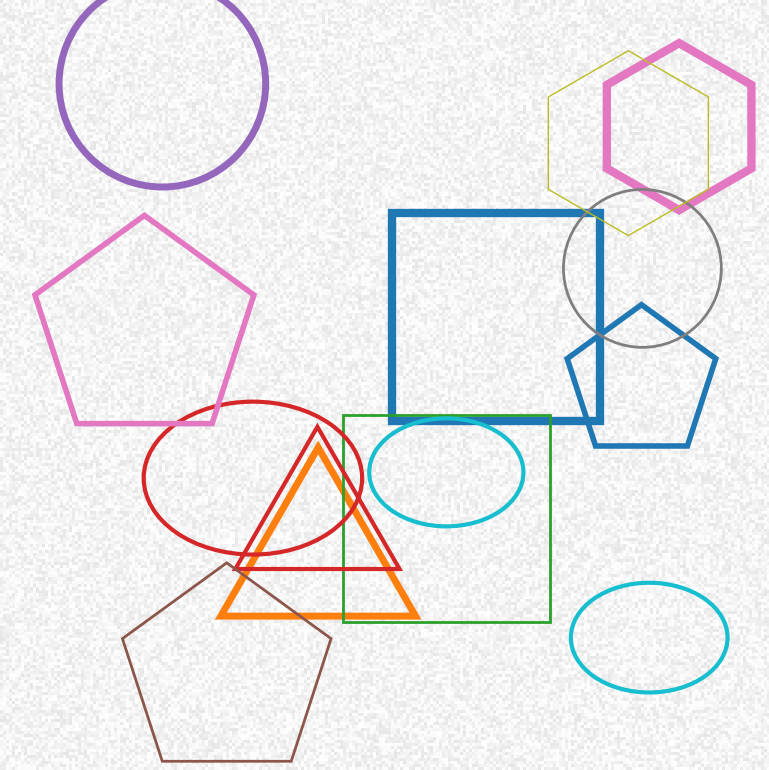[{"shape": "square", "thickness": 3, "radius": 0.68, "center": [0.644, 0.588]}, {"shape": "pentagon", "thickness": 2, "radius": 0.51, "center": [0.833, 0.503]}, {"shape": "triangle", "thickness": 2.5, "radius": 0.73, "center": [0.413, 0.273]}, {"shape": "square", "thickness": 1, "radius": 0.67, "center": [0.58, 0.326]}, {"shape": "oval", "thickness": 1.5, "radius": 0.71, "center": [0.328, 0.379]}, {"shape": "triangle", "thickness": 1.5, "radius": 0.62, "center": [0.412, 0.323]}, {"shape": "circle", "thickness": 2.5, "radius": 0.67, "center": [0.211, 0.891]}, {"shape": "pentagon", "thickness": 1, "radius": 0.71, "center": [0.294, 0.127]}, {"shape": "pentagon", "thickness": 2, "radius": 0.75, "center": [0.188, 0.571]}, {"shape": "hexagon", "thickness": 3, "radius": 0.54, "center": [0.882, 0.836]}, {"shape": "circle", "thickness": 1, "radius": 0.51, "center": [0.834, 0.651]}, {"shape": "hexagon", "thickness": 0.5, "radius": 0.6, "center": [0.816, 0.814]}, {"shape": "oval", "thickness": 1.5, "radius": 0.5, "center": [0.58, 0.387]}, {"shape": "oval", "thickness": 1.5, "radius": 0.51, "center": [0.843, 0.172]}]